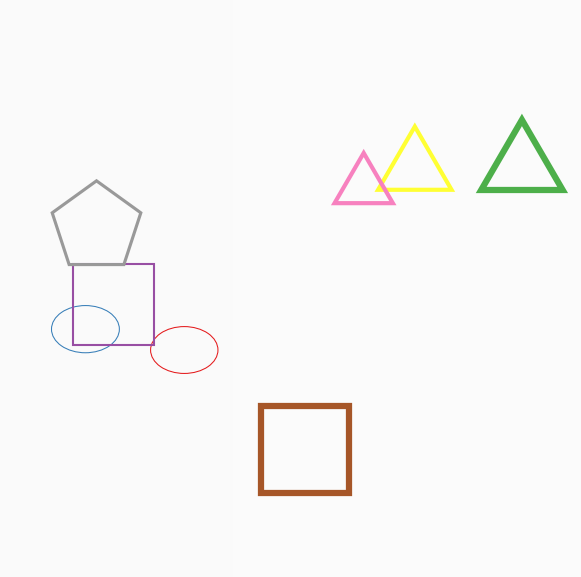[{"shape": "oval", "thickness": 0.5, "radius": 0.29, "center": [0.317, 0.393]}, {"shape": "oval", "thickness": 0.5, "radius": 0.29, "center": [0.147, 0.429]}, {"shape": "triangle", "thickness": 3, "radius": 0.4, "center": [0.898, 0.711]}, {"shape": "square", "thickness": 1, "radius": 0.35, "center": [0.195, 0.472]}, {"shape": "triangle", "thickness": 2, "radius": 0.36, "center": [0.714, 0.707]}, {"shape": "square", "thickness": 3, "radius": 0.38, "center": [0.525, 0.221]}, {"shape": "triangle", "thickness": 2, "radius": 0.29, "center": [0.626, 0.676]}, {"shape": "pentagon", "thickness": 1.5, "radius": 0.4, "center": [0.166, 0.606]}]